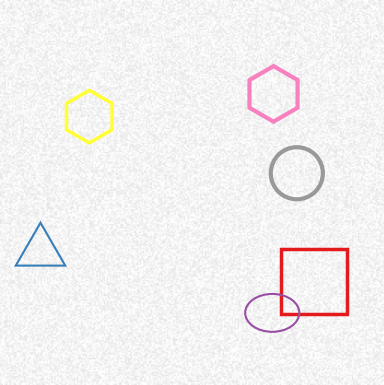[{"shape": "square", "thickness": 2.5, "radius": 0.42, "center": [0.816, 0.268]}, {"shape": "triangle", "thickness": 1.5, "radius": 0.37, "center": [0.105, 0.347]}, {"shape": "oval", "thickness": 1.5, "radius": 0.35, "center": [0.707, 0.187]}, {"shape": "hexagon", "thickness": 2.5, "radius": 0.34, "center": [0.232, 0.697]}, {"shape": "hexagon", "thickness": 3, "radius": 0.36, "center": [0.71, 0.756]}, {"shape": "circle", "thickness": 3, "radius": 0.34, "center": [0.771, 0.55]}]